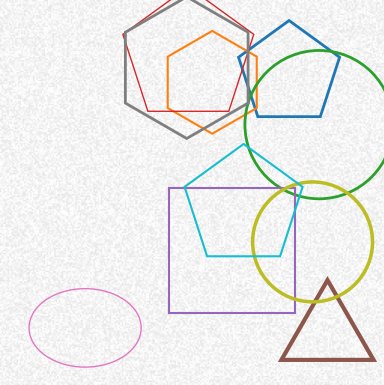[{"shape": "pentagon", "thickness": 2, "radius": 0.69, "center": [0.751, 0.809]}, {"shape": "hexagon", "thickness": 1.5, "radius": 0.67, "center": [0.551, 0.786]}, {"shape": "circle", "thickness": 2, "radius": 0.96, "center": [0.829, 0.676]}, {"shape": "pentagon", "thickness": 1, "radius": 0.89, "center": [0.489, 0.855]}, {"shape": "square", "thickness": 1.5, "radius": 0.81, "center": [0.602, 0.349]}, {"shape": "triangle", "thickness": 3, "radius": 0.69, "center": [0.851, 0.134]}, {"shape": "oval", "thickness": 1, "radius": 0.73, "center": [0.221, 0.148]}, {"shape": "hexagon", "thickness": 2, "radius": 0.92, "center": [0.485, 0.824]}, {"shape": "circle", "thickness": 2.5, "radius": 0.78, "center": [0.812, 0.372]}, {"shape": "pentagon", "thickness": 1.5, "radius": 0.81, "center": [0.633, 0.465]}]